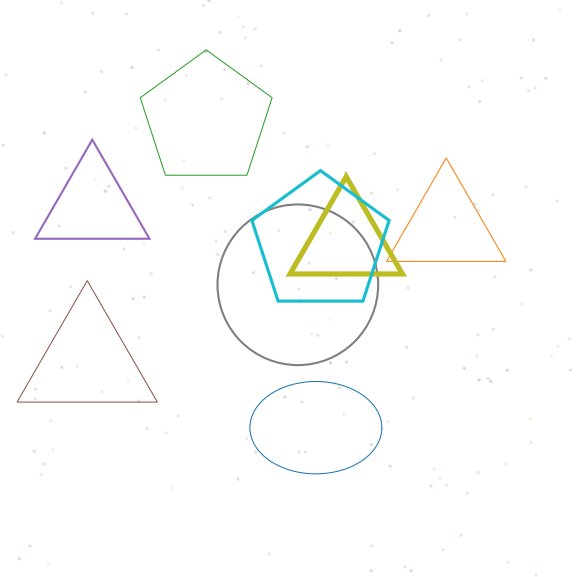[{"shape": "oval", "thickness": 0.5, "radius": 0.57, "center": [0.547, 0.259]}, {"shape": "triangle", "thickness": 0.5, "radius": 0.6, "center": [0.773, 0.606]}, {"shape": "pentagon", "thickness": 0.5, "radius": 0.6, "center": [0.357, 0.793]}, {"shape": "triangle", "thickness": 1, "radius": 0.57, "center": [0.16, 0.643]}, {"shape": "triangle", "thickness": 0.5, "radius": 0.7, "center": [0.151, 0.373]}, {"shape": "circle", "thickness": 1, "radius": 0.7, "center": [0.516, 0.506]}, {"shape": "triangle", "thickness": 2.5, "radius": 0.56, "center": [0.6, 0.581]}, {"shape": "pentagon", "thickness": 1.5, "radius": 0.62, "center": [0.555, 0.579]}]